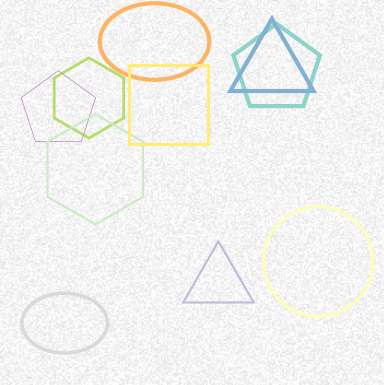[{"shape": "pentagon", "thickness": 3, "radius": 0.59, "center": [0.719, 0.82]}, {"shape": "circle", "thickness": 2, "radius": 0.71, "center": [0.826, 0.321]}, {"shape": "triangle", "thickness": 1.5, "radius": 0.53, "center": [0.567, 0.267]}, {"shape": "triangle", "thickness": 3, "radius": 0.62, "center": [0.706, 0.826]}, {"shape": "oval", "thickness": 3, "radius": 0.71, "center": [0.401, 0.892]}, {"shape": "hexagon", "thickness": 2, "radius": 0.52, "center": [0.231, 0.746]}, {"shape": "oval", "thickness": 2.5, "radius": 0.55, "center": [0.168, 0.161]}, {"shape": "pentagon", "thickness": 0.5, "radius": 0.51, "center": [0.152, 0.715]}, {"shape": "hexagon", "thickness": 1.5, "radius": 0.72, "center": [0.248, 0.56]}, {"shape": "square", "thickness": 2, "radius": 0.51, "center": [0.437, 0.729]}]